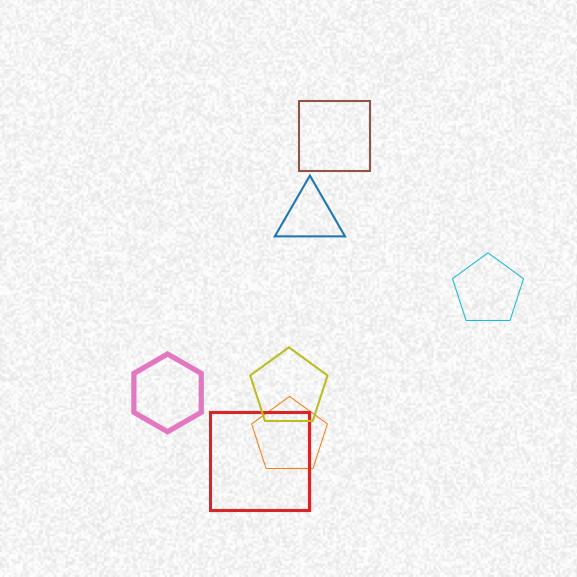[{"shape": "triangle", "thickness": 1, "radius": 0.35, "center": [0.537, 0.625]}, {"shape": "pentagon", "thickness": 0.5, "radius": 0.34, "center": [0.501, 0.244]}, {"shape": "square", "thickness": 1.5, "radius": 0.43, "center": [0.45, 0.201]}, {"shape": "square", "thickness": 1, "radius": 0.3, "center": [0.579, 0.764]}, {"shape": "hexagon", "thickness": 2.5, "radius": 0.34, "center": [0.29, 0.319]}, {"shape": "pentagon", "thickness": 1, "radius": 0.35, "center": [0.5, 0.327]}, {"shape": "pentagon", "thickness": 0.5, "radius": 0.32, "center": [0.845, 0.497]}]